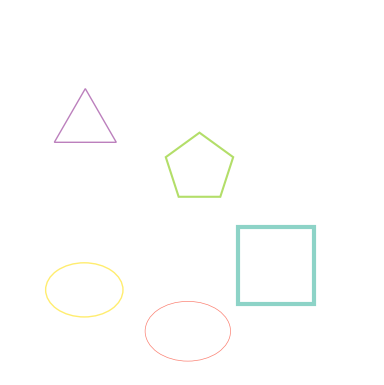[{"shape": "square", "thickness": 3, "radius": 0.5, "center": [0.717, 0.31]}, {"shape": "oval", "thickness": 0.5, "radius": 0.55, "center": [0.488, 0.14]}, {"shape": "pentagon", "thickness": 1.5, "radius": 0.46, "center": [0.518, 0.563]}, {"shape": "triangle", "thickness": 1, "radius": 0.46, "center": [0.222, 0.677]}, {"shape": "oval", "thickness": 1, "radius": 0.5, "center": [0.219, 0.247]}]